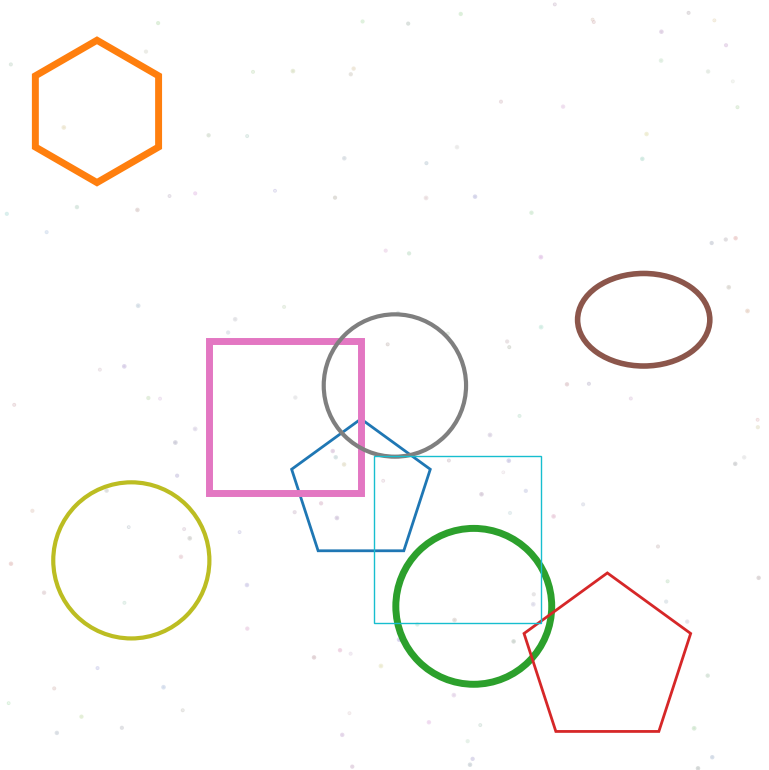[{"shape": "pentagon", "thickness": 1, "radius": 0.47, "center": [0.469, 0.361]}, {"shape": "hexagon", "thickness": 2.5, "radius": 0.46, "center": [0.126, 0.855]}, {"shape": "circle", "thickness": 2.5, "radius": 0.51, "center": [0.615, 0.213]}, {"shape": "pentagon", "thickness": 1, "radius": 0.57, "center": [0.789, 0.142]}, {"shape": "oval", "thickness": 2, "radius": 0.43, "center": [0.836, 0.585]}, {"shape": "square", "thickness": 2.5, "radius": 0.5, "center": [0.37, 0.458]}, {"shape": "circle", "thickness": 1.5, "radius": 0.46, "center": [0.513, 0.499]}, {"shape": "circle", "thickness": 1.5, "radius": 0.51, "center": [0.171, 0.272]}, {"shape": "square", "thickness": 0.5, "radius": 0.54, "center": [0.594, 0.299]}]